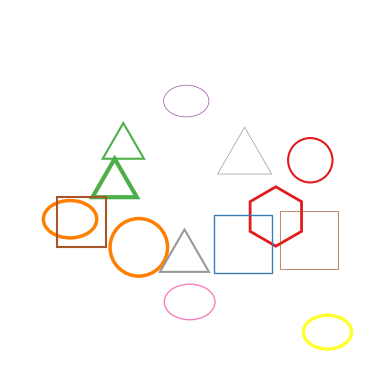[{"shape": "hexagon", "thickness": 2, "radius": 0.39, "center": [0.716, 0.438]}, {"shape": "circle", "thickness": 1.5, "radius": 0.29, "center": [0.806, 0.584]}, {"shape": "square", "thickness": 1, "radius": 0.38, "center": [0.632, 0.367]}, {"shape": "triangle", "thickness": 1.5, "radius": 0.31, "center": [0.32, 0.619]}, {"shape": "triangle", "thickness": 3, "radius": 0.33, "center": [0.298, 0.521]}, {"shape": "oval", "thickness": 0.5, "radius": 0.29, "center": [0.484, 0.737]}, {"shape": "circle", "thickness": 2.5, "radius": 0.37, "center": [0.361, 0.358]}, {"shape": "oval", "thickness": 2.5, "radius": 0.35, "center": [0.182, 0.431]}, {"shape": "oval", "thickness": 2.5, "radius": 0.31, "center": [0.851, 0.137]}, {"shape": "square", "thickness": 1.5, "radius": 0.32, "center": [0.212, 0.424]}, {"shape": "square", "thickness": 0.5, "radius": 0.38, "center": [0.802, 0.376]}, {"shape": "oval", "thickness": 1, "radius": 0.33, "center": [0.493, 0.216]}, {"shape": "triangle", "thickness": 1.5, "radius": 0.37, "center": [0.479, 0.331]}, {"shape": "triangle", "thickness": 0.5, "radius": 0.41, "center": [0.635, 0.588]}]